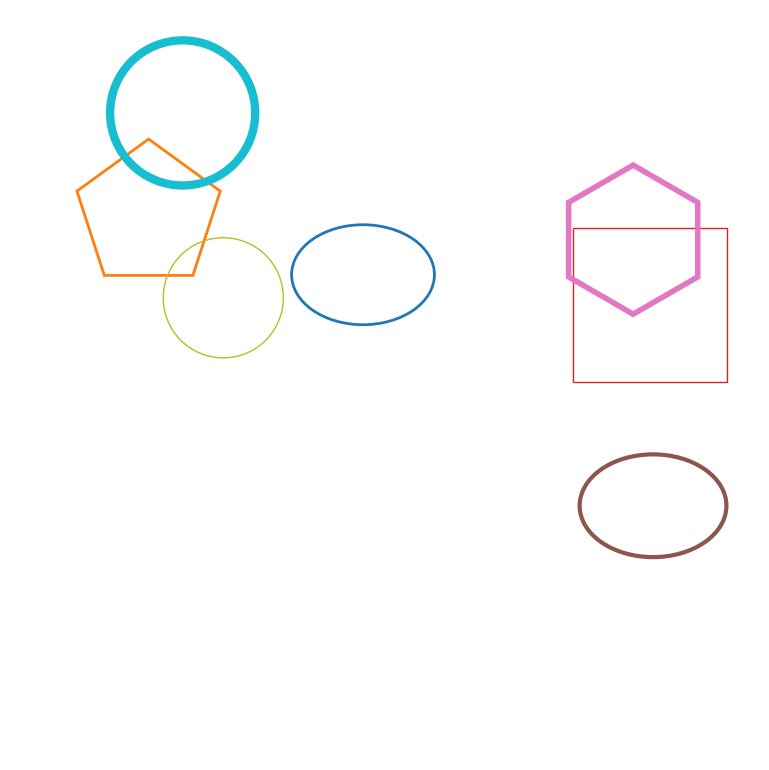[{"shape": "oval", "thickness": 1, "radius": 0.46, "center": [0.471, 0.643]}, {"shape": "pentagon", "thickness": 1, "radius": 0.49, "center": [0.193, 0.722]}, {"shape": "square", "thickness": 0.5, "radius": 0.5, "center": [0.844, 0.604]}, {"shape": "oval", "thickness": 1.5, "radius": 0.48, "center": [0.848, 0.343]}, {"shape": "hexagon", "thickness": 2, "radius": 0.48, "center": [0.822, 0.689]}, {"shape": "circle", "thickness": 0.5, "radius": 0.39, "center": [0.29, 0.613]}, {"shape": "circle", "thickness": 3, "radius": 0.47, "center": [0.237, 0.853]}]